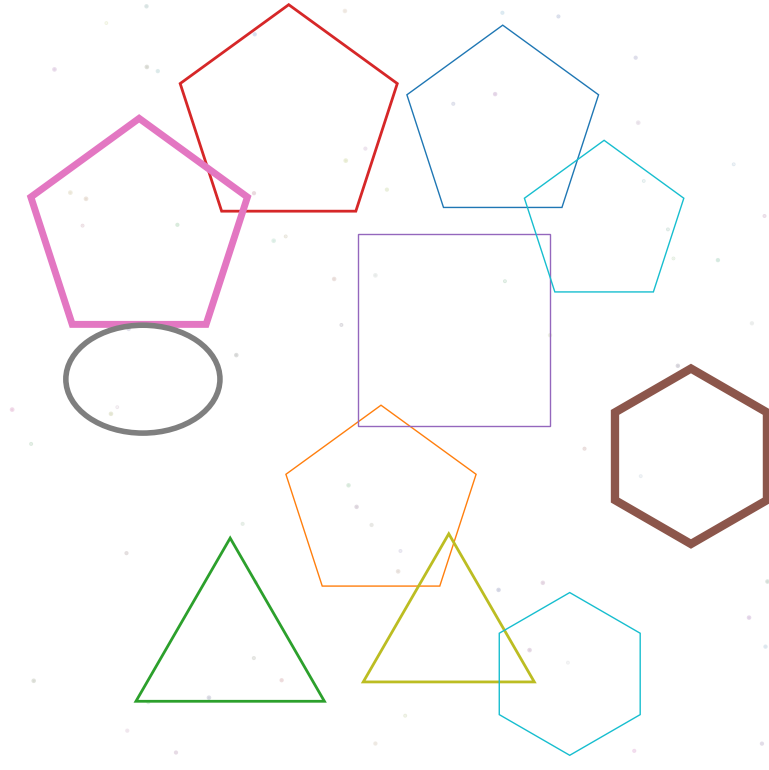[{"shape": "pentagon", "thickness": 0.5, "radius": 0.65, "center": [0.653, 0.836]}, {"shape": "pentagon", "thickness": 0.5, "radius": 0.65, "center": [0.495, 0.344]}, {"shape": "triangle", "thickness": 1, "radius": 0.71, "center": [0.299, 0.16]}, {"shape": "pentagon", "thickness": 1, "radius": 0.74, "center": [0.375, 0.846]}, {"shape": "square", "thickness": 0.5, "radius": 0.62, "center": [0.59, 0.572]}, {"shape": "hexagon", "thickness": 3, "radius": 0.57, "center": [0.897, 0.407]}, {"shape": "pentagon", "thickness": 2.5, "radius": 0.74, "center": [0.181, 0.698]}, {"shape": "oval", "thickness": 2, "radius": 0.5, "center": [0.186, 0.508]}, {"shape": "triangle", "thickness": 1, "radius": 0.64, "center": [0.583, 0.179]}, {"shape": "hexagon", "thickness": 0.5, "radius": 0.53, "center": [0.74, 0.125]}, {"shape": "pentagon", "thickness": 0.5, "radius": 0.54, "center": [0.785, 0.709]}]